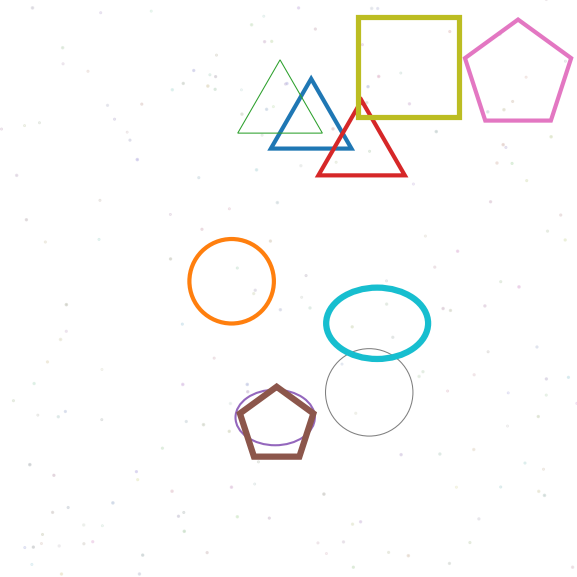[{"shape": "triangle", "thickness": 2, "radius": 0.4, "center": [0.539, 0.782]}, {"shape": "circle", "thickness": 2, "radius": 0.37, "center": [0.401, 0.512]}, {"shape": "triangle", "thickness": 0.5, "radius": 0.42, "center": [0.485, 0.811]}, {"shape": "triangle", "thickness": 2, "radius": 0.43, "center": [0.626, 0.739]}, {"shape": "oval", "thickness": 1, "radius": 0.34, "center": [0.476, 0.276]}, {"shape": "pentagon", "thickness": 3, "radius": 0.33, "center": [0.479, 0.263]}, {"shape": "pentagon", "thickness": 2, "radius": 0.48, "center": [0.897, 0.869]}, {"shape": "circle", "thickness": 0.5, "radius": 0.38, "center": [0.639, 0.32]}, {"shape": "square", "thickness": 2.5, "radius": 0.44, "center": [0.707, 0.883]}, {"shape": "oval", "thickness": 3, "radius": 0.44, "center": [0.653, 0.439]}]